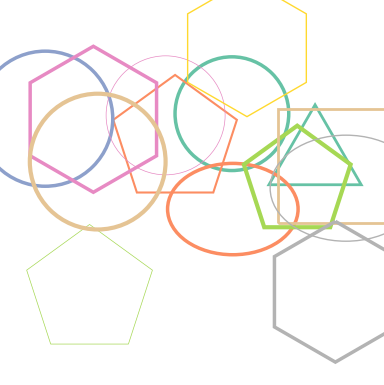[{"shape": "circle", "thickness": 2.5, "radius": 0.74, "center": [0.602, 0.705]}, {"shape": "triangle", "thickness": 2, "radius": 0.69, "center": [0.818, 0.589]}, {"shape": "pentagon", "thickness": 1.5, "radius": 0.84, "center": [0.455, 0.637]}, {"shape": "oval", "thickness": 2.5, "radius": 0.85, "center": [0.605, 0.457]}, {"shape": "circle", "thickness": 2.5, "radius": 0.88, "center": [0.117, 0.692]}, {"shape": "circle", "thickness": 0.5, "radius": 0.77, "center": [0.43, 0.7]}, {"shape": "hexagon", "thickness": 2.5, "radius": 0.95, "center": [0.243, 0.69]}, {"shape": "pentagon", "thickness": 0.5, "radius": 0.86, "center": [0.233, 0.245]}, {"shape": "pentagon", "thickness": 3, "radius": 0.73, "center": [0.772, 0.528]}, {"shape": "hexagon", "thickness": 1, "radius": 0.89, "center": [0.642, 0.875]}, {"shape": "circle", "thickness": 3, "radius": 0.88, "center": [0.254, 0.58]}, {"shape": "square", "thickness": 2, "radius": 0.74, "center": [0.871, 0.569]}, {"shape": "hexagon", "thickness": 2.5, "radius": 0.91, "center": [0.871, 0.242]}, {"shape": "oval", "thickness": 1, "radius": 0.98, "center": [0.898, 0.511]}]